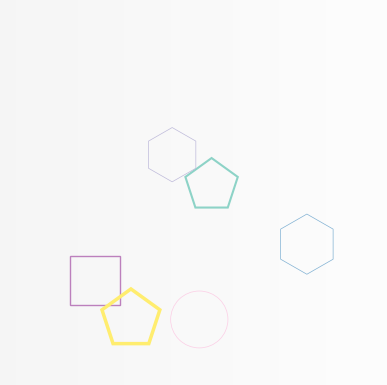[{"shape": "pentagon", "thickness": 1.5, "radius": 0.36, "center": [0.546, 0.518]}, {"shape": "hexagon", "thickness": 0.5, "radius": 0.35, "center": [0.444, 0.598]}, {"shape": "hexagon", "thickness": 0.5, "radius": 0.39, "center": [0.792, 0.366]}, {"shape": "circle", "thickness": 0.5, "radius": 0.37, "center": [0.514, 0.17]}, {"shape": "square", "thickness": 1, "radius": 0.32, "center": [0.246, 0.272]}, {"shape": "pentagon", "thickness": 2.5, "radius": 0.39, "center": [0.338, 0.171]}]